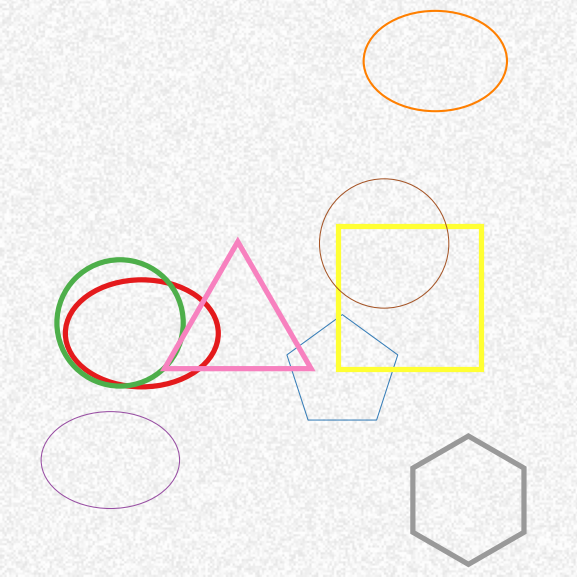[{"shape": "oval", "thickness": 2.5, "radius": 0.66, "center": [0.246, 0.422]}, {"shape": "pentagon", "thickness": 0.5, "radius": 0.5, "center": [0.593, 0.353]}, {"shape": "circle", "thickness": 2.5, "radius": 0.55, "center": [0.208, 0.44]}, {"shape": "oval", "thickness": 0.5, "radius": 0.6, "center": [0.191, 0.202]}, {"shape": "oval", "thickness": 1, "radius": 0.62, "center": [0.754, 0.893]}, {"shape": "square", "thickness": 2.5, "radius": 0.62, "center": [0.709, 0.484]}, {"shape": "circle", "thickness": 0.5, "radius": 0.56, "center": [0.665, 0.578]}, {"shape": "triangle", "thickness": 2.5, "radius": 0.73, "center": [0.412, 0.434]}, {"shape": "hexagon", "thickness": 2.5, "radius": 0.56, "center": [0.811, 0.133]}]